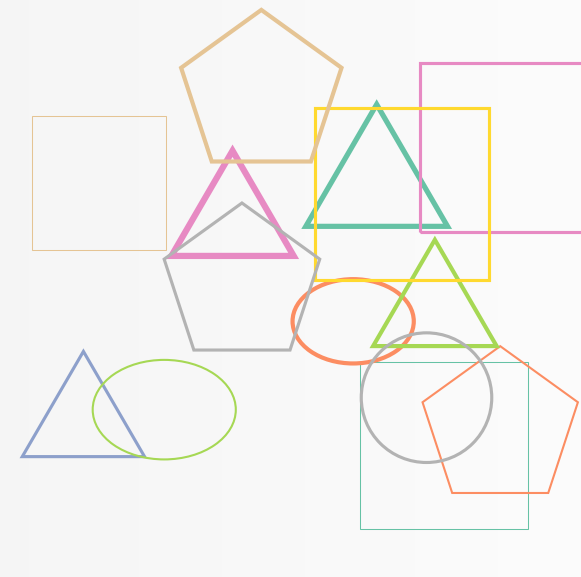[{"shape": "square", "thickness": 0.5, "radius": 0.72, "center": [0.764, 0.227]}, {"shape": "triangle", "thickness": 2.5, "radius": 0.7, "center": [0.648, 0.678]}, {"shape": "pentagon", "thickness": 1, "radius": 0.7, "center": [0.861, 0.259]}, {"shape": "oval", "thickness": 2, "radius": 0.52, "center": [0.608, 0.443]}, {"shape": "triangle", "thickness": 1.5, "radius": 0.61, "center": [0.144, 0.269]}, {"shape": "triangle", "thickness": 3, "radius": 0.61, "center": [0.4, 0.617]}, {"shape": "square", "thickness": 1.5, "radius": 0.73, "center": [0.869, 0.744]}, {"shape": "oval", "thickness": 1, "radius": 0.62, "center": [0.283, 0.29]}, {"shape": "triangle", "thickness": 2, "radius": 0.61, "center": [0.748, 0.461]}, {"shape": "square", "thickness": 1.5, "radius": 0.75, "center": [0.691, 0.664]}, {"shape": "square", "thickness": 0.5, "radius": 0.58, "center": [0.17, 0.682]}, {"shape": "pentagon", "thickness": 2, "radius": 0.73, "center": [0.45, 0.837]}, {"shape": "circle", "thickness": 1.5, "radius": 0.56, "center": [0.734, 0.311]}, {"shape": "pentagon", "thickness": 1.5, "radius": 0.7, "center": [0.416, 0.507]}]